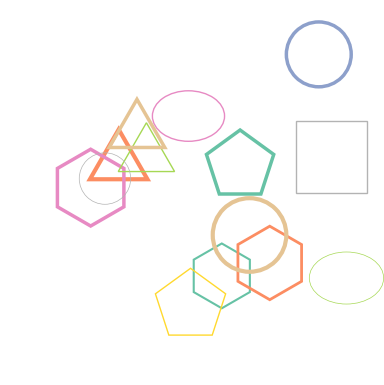[{"shape": "pentagon", "thickness": 2.5, "radius": 0.46, "center": [0.624, 0.57]}, {"shape": "hexagon", "thickness": 1.5, "radius": 0.42, "center": [0.576, 0.283]}, {"shape": "hexagon", "thickness": 2, "radius": 0.48, "center": [0.701, 0.317]}, {"shape": "triangle", "thickness": 3, "radius": 0.43, "center": [0.308, 0.578]}, {"shape": "circle", "thickness": 2.5, "radius": 0.42, "center": [0.828, 0.859]}, {"shape": "hexagon", "thickness": 2.5, "radius": 0.5, "center": [0.235, 0.513]}, {"shape": "oval", "thickness": 1, "radius": 0.47, "center": [0.49, 0.699]}, {"shape": "triangle", "thickness": 1, "radius": 0.42, "center": [0.38, 0.597]}, {"shape": "oval", "thickness": 0.5, "radius": 0.48, "center": [0.9, 0.278]}, {"shape": "pentagon", "thickness": 1, "radius": 0.48, "center": [0.495, 0.207]}, {"shape": "circle", "thickness": 3, "radius": 0.48, "center": [0.648, 0.39]}, {"shape": "triangle", "thickness": 2.5, "radius": 0.42, "center": [0.356, 0.659]}, {"shape": "square", "thickness": 1, "radius": 0.46, "center": [0.861, 0.592]}, {"shape": "circle", "thickness": 0.5, "radius": 0.33, "center": [0.273, 0.536]}]